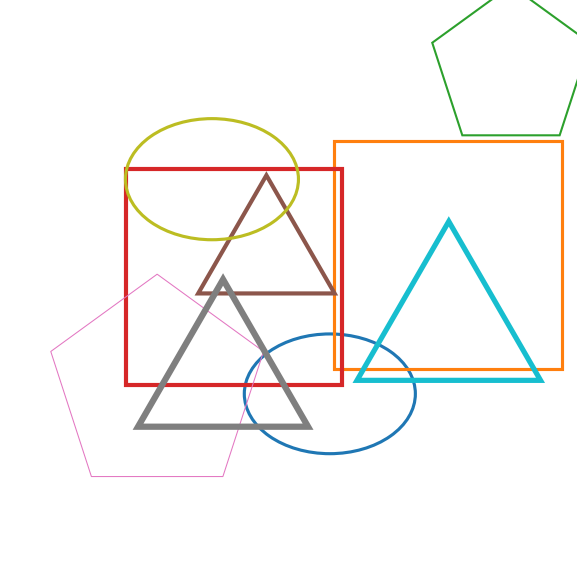[{"shape": "oval", "thickness": 1.5, "radius": 0.74, "center": [0.571, 0.317]}, {"shape": "square", "thickness": 1.5, "radius": 0.99, "center": [0.776, 0.558]}, {"shape": "pentagon", "thickness": 1, "radius": 0.72, "center": [0.885, 0.881]}, {"shape": "square", "thickness": 2, "radius": 0.93, "center": [0.405, 0.519]}, {"shape": "triangle", "thickness": 2, "radius": 0.68, "center": [0.461, 0.559]}, {"shape": "pentagon", "thickness": 0.5, "radius": 0.97, "center": [0.272, 0.331]}, {"shape": "triangle", "thickness": 3, "radius": 0.85, "center": [0.386, 0.345]}, {"shape": "oval", "thickness": 1.5, "radius": 0.75, "center": [0.367, 0.689]}, {"shape": "triangle", "thickness": 2.5, "radius": 0.92, "center": [0.777, 0.432]}]